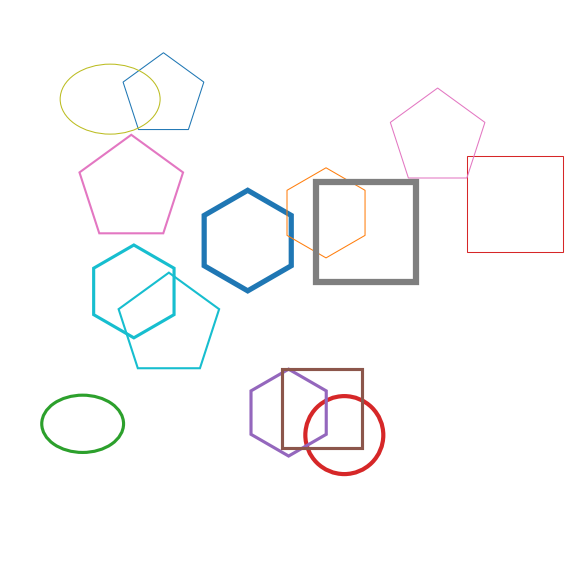[{"shape": "pentagon", "thickness": 0.5, "radius": 0.37, "center": [0.283, 0.834]}, {"shape": "hexagon", "thickness": 2.5, "radius": 0.44, "center": [0.429, 0.583]}, {"shape": "hexagon", "thickness": 0.5, "radius": 0.39, "center": [0.565, 0.631]}, {"shape": "oval", "thickness": 1.5, "radius": 0.35, "center": [0.143, 0.265]}, {"shape": "square", "thickness": 0.5, "radius": 0.42, "center": [0.892, 0.647]}, {"shape": "circle", "thickness": 2, "radius": 0.34, "center": [0.596, 0.246]}, {"shape": "hexagon", "thickness": 1.5, "radius": 0.38, "center": [0.5, 0.285]}, {"shape": "square", "thickness": 1.5, "radius": 0.34, "center": [0.558, 0.292]}, {"shape": "pentagon", "thickness": 0.5, "radius": 0.43, "center": [0.758, 0.761]}, {"shape": "pentagon", "thickness": 1, "radius": 0.47, "center": [0.227, 0.671]}, {"shape": "square", "thickness": 3, "radius": 0.43, "center": [0.634, 0.597]}, {"shape": "oval", "thickness": 0.5, "radius": 0.43, "center": [0.191, 0.827]}, {"shape": "pentagon", "thickness": 1, "radius": 0.46, "center": [0.292, 0.436]}, {"shape": "hexagon", "thickness": 1.5, "radius": 0.4, "center": [0.232, 0.494]}]